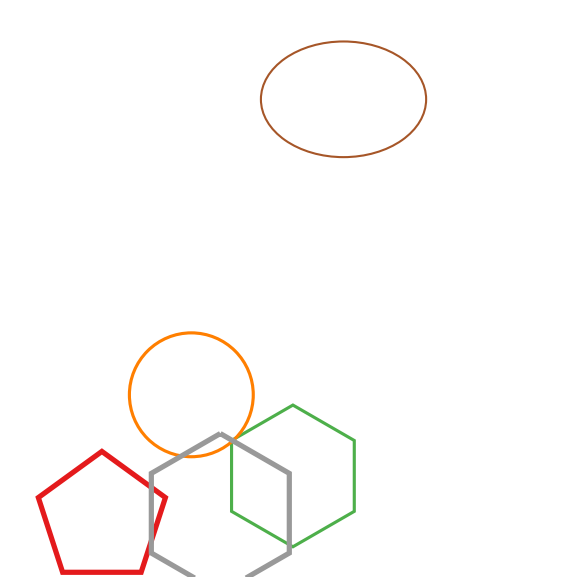[{"shape": "pentagon", "thickness": 2.5, "radius": 0.58, "center": [0.176, 0.102]}, {"shape": "hexagon", "thickness": 1.5, "radius": 0.61, "center": [0.507, 0.175]}, {"shape": "circle", "thickness": 1.5, "radius": 0.54, "center": [0.331, 0.315]}, {"shape": "oval", "thickness": 1, "radius": 0.72, "center": [0.595, 0.827]}, {"shape": "hexagon", "thickness": 2.5, "radius": 0.69, "center": [0.382, 0.11]}]